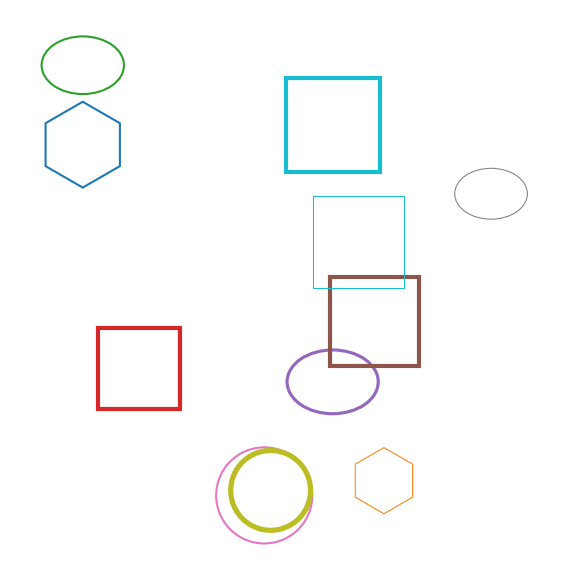[{"shape": "hexagon", "thickness": 1, "radius": 0.37, "center": [0.143, 0.749]}, {"shape": "hexagon", "thickness": 0.5, "radius": 0.29, "center": [0.665, 0.167]}, {"shape": "oval", "thickness": 1, "radius": 0.36, "center": [0.143, 0.886]}, {"shape": "square", "thickness": 2, "radius": 0.35, "center": [0.241, 0.362]}, {"shape": "oval", "thickness": 1.5, "radius": 0.39, "center": [0.576, 0.338]}, {"shape": "square", "thickness": 2, "radius": 0.39, "center": [0.649, 0.442]}, {"shape": "circle", "thickness": 1, "radius": 0.42, "center": [0.458, 0.141]}, {"shape": "oval", "thickness": 0.5, "radius": 0.31, "center": [0.85, 0.664]}, {"shape": "circle", "thickness": 2.5, "radius": 0.35, "center": [0.469, 0.15]}, {"shape": "square", "thickness": 0.5, "radius": 0.4, "center": [0.621, 0.581]}, {"shape": "square", "thickness": 2, "radius": 0.41, "center": [0.576, 0.783]}]